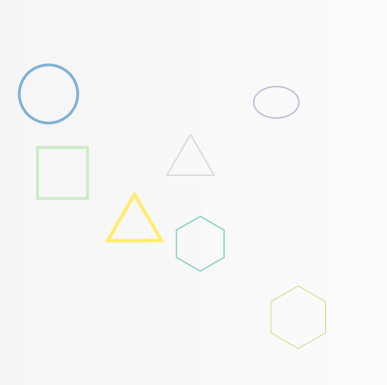[{"shape": "hexagon", "thickness": 1, "radius": 0.36, "center": [0.517, 0.367]}, {"shape": "oval", "thickness": 1, "radius": 0.29, "center": [0.713, 0.734]}, {"shape": "circle", "thickness": 2, "radius": 0.38, "center": [0.125, 0.756]}, {"shape": "hexagon", "thickness": 0.5, "radius": 0.41, "center": [0.77, 0.176]}, {"shape": "triangle", "thickness": 1, "radius": 0.35, "center": [0.492, 0.58]}, {"shape": "square", "thickness": 2, "radius": 0.33, "center": [0.16, 0.552]}, {"shape": "triangle", "thickness": 2.5, "radius": 0.4, "center": [0.347, 0.415]}]